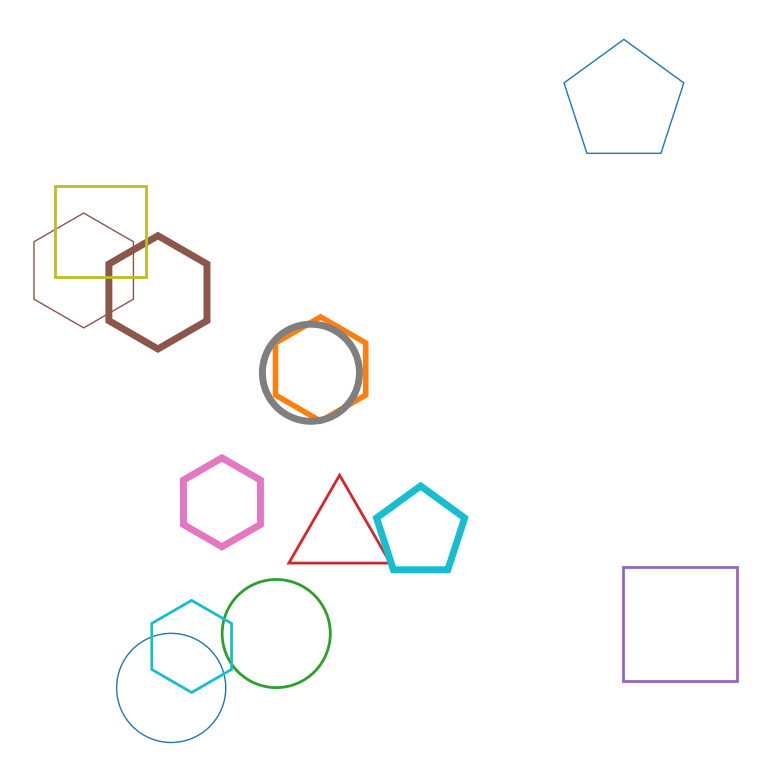[{"shape": "circle", "thickness": 0.5, "radius": 0.35, "center": [0.222, 0.107]}, {"shape": "pentagon", "thickness": 0.5, "radius": 0.41, "center": [0.81, 0.867]}, {"shape": "hexagon", "thickness": 2, "radius": 0.34, "center": [0.416, 0.521]}, {"shape": "circle", "thickness": 1, "radius": 0.35, "center": [0.359, 0.177]}, {"shape": "triangle", "thickness": 1, "radius": 0.38, "center": [0.441, 0.307]}, {"shape": "square", "thickness": 1, "radius": 0.37, "center": [0.883, 0.19]}, {"shape": "hexagon", "thickness": 2.5, "radius": 0.37, "center": [0.205, 0.62]}, {"shape": "hexagon", "thickness": 0.5, "radius": 0.37, "center": [0.109, 0.649]}, {"shape": "hexagon", "thickness": 2.5, "radius": 0.29, "center": [0.288, 0.348]}, {"shape": "circle", "thickness": 2.5, "radius": 0.32, "center": [0.404, 0.516]}, {"shape": "square", "thickness": 1, "radius": 0.3, "center": [0.131, 0.7]}, {"shape": "hexagon", "thickness": 1, "radius": 0.3, "center": [0.249, 0.16]}, {"shape": "pentagon", "thickness": 2.5, "radius": 0.3, "center": [0.546, 0.309]}]